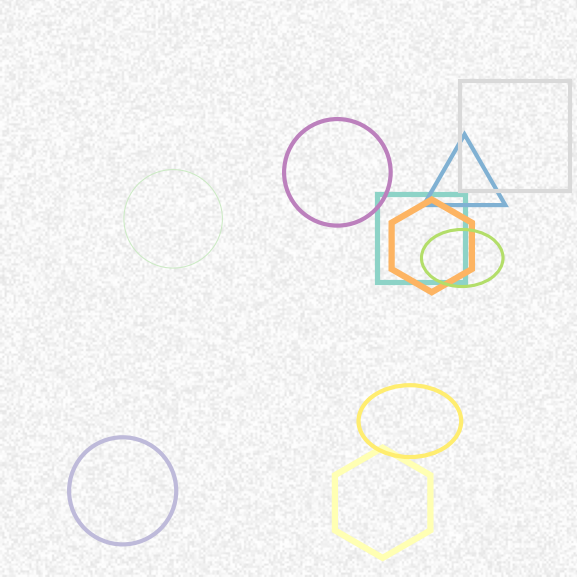[{"shape": "square", "thickness": 2.5, "radius": 0.38, "center": [0.729, 0.587]}, {"shape": "hexagon", "thickness": 3, "radius": 0.48, "center": [0.663, 0.129]}, {"shape": "circle", "thickness": 2, "radius": 0.46, "center": [0.212, 0.149]}, {"shape": "triangle", "thickness": 2, "radius": 0.41, "center": [0.804, 0.685]}, {"shape": "hexagon", "thickness": 3, "radius": 0.4, "center": [0.748, 0.573]}, {"shape": "oval", "thickness": 1.5, "radius": 0.35, "center": [0.8, 0.552]}, {"shape": "square", "thickness": 2, "radius": 0.48, "center": [0.891, 0.764]}, {"shape": "circle", "thickness": 2, "radius": 0.46, "center": [0.584, 0.701]}, {"shape": "circle", "thickness": 0.5, "radius": 0.43, "center": [0.3, 0.62]}, {"shape": "oval", "thickness": 2, "radius": 0.44, "center": [0.71, 0.27]}]